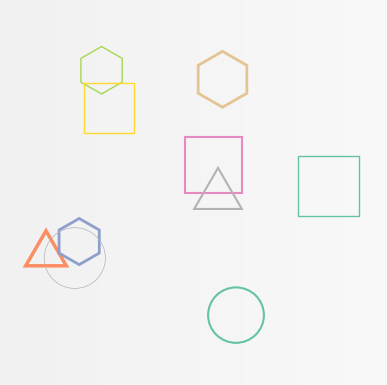[{"shape": "circle", "thickness": 1.5, "radius": 0.36, "center": [0.609, 0.182]}, {"shape": "square", "thickness": 1, "radius": 0.39, "center": [0.849, 0.517]}, {"shape": "triangle", "thickness": 2.5, "radius": 0.3, "center": [0.119, 0.34]}, {"shape": "hexagon", "thickness": 2, "radius": 0.3, "center": [0.204, 0.373]}, {"shape": "square", "thickness": 1.5, "radius": 0.37, "center": [0.55, 0.571]}, {"shape": "hexagon", "thickness": 1, "radius": 0.31, "center": [0.262, 0.818]}, {"shape": "square", "thickness": 1, "radius": 0.32, "center": [0.282, 0.719]}, {"shape": "hexagon", "thickness": 2, "radius": 0.36, "center": [0.574, 0.794]}, {"shape": "circle", "thickness": 0.5, "radius": 0.39, "center": [0.193, 0.33]}, {"shape": "triangle", "thickness": 1.5, "radius": 0.36, "center": [0.563, 0.493]}]